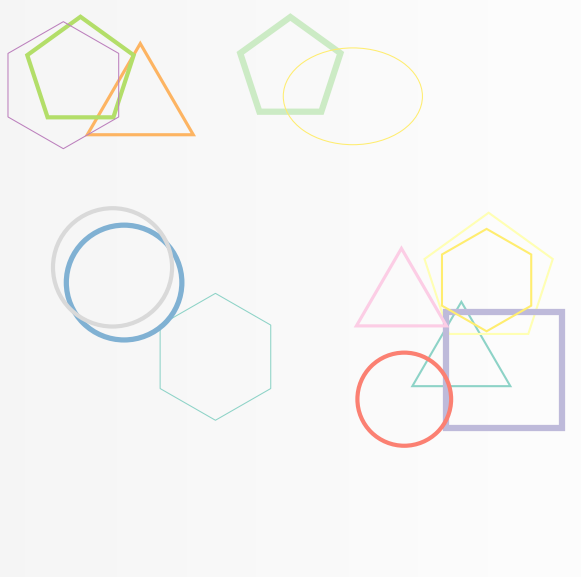[{"shape": "hexagon", "thickness": 0.5, "radius": 0.55, "center": [0.371, 0.381]}, {"shape": "triangle", "thickness": 1, "radius": 0.49, "center": [0.794, 0.379]}, {"shape": "pentagon", "thickness": 1, "radius": 0.58, "center": [0.841, 0.515]}, {"shape": "square", "thickness": 3, "radius": 0.5, "center": [0.868, 0.358]}, {"shape": "circle", "thickness": 2, "radius": 0.4, "center": [0.696, 0.308]}, {"shape": "circle", "thickness": 2.5, "radius": 0.5, "center": [0.213, 0.51]}, {"shape": "triangle", "thickness": 1.5, "radius": 0.53, "center": [0.241, 0.818]}, {"shape": "pentagon", "thickness": 2, "radius": 0.48, "center": [0.138, 0.874]}, {"shape": "triangle", "thickness": 1.5, "radius": 0.45, "center": [0.691, 0.48]}, {"shape": "circle", "thickness": 2, "radius": 0.51, "center": [0.194, 0.536]}, {"shape": "hexagon", "thickness": 0.5, "radius": 0.55, "center": [0.109, 0.852]}, {"shape": "pentagon", "thickness": 3, "radius": 0.45, "center": [0.5, 0.879]}, {"shape": "oval", "thickness": 0.5, "radius": 0.6, "center": [0.607, 0.832]}, {"shape": "hexagon", "thickness": 1, "radius": 0.44, "center": [0.837, 0.514]}]